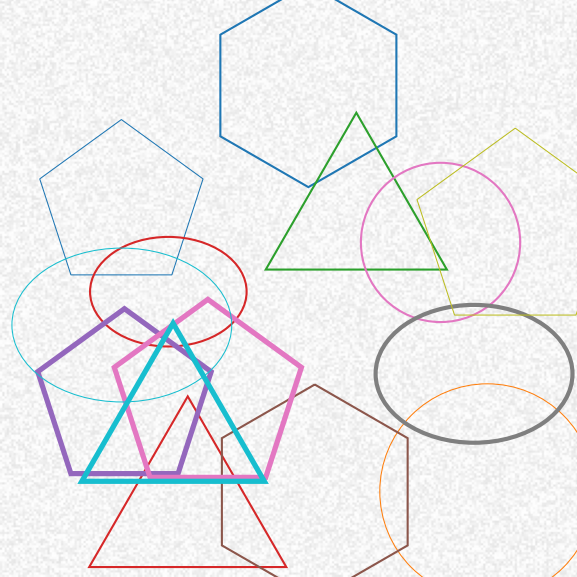[{"shape": "pentagon", "thickness": 0.5, "radius": 0.74, "center": [0.21, 0.643]}, {"shape": "hexagon", "thickness": 1, "radius": 0.88, "center": [0.534, 0.851]}, {"shape": "circle", "thickness": 0.5, "radius": 0.93, "center": [0.844, 0.148]}, {"shape": "triangle", "thickness": 1, "radius": 0.91, "center": [0.617, 0.623]}, {"shape": "triangle", "thickness": 1, "radius": 0.99, "center": [0.325, 0.116]}, {"shape": "oval", "thickness": 1, "radius": 0.68, "center": [0.291, 0.494]}, {"shape": "pentagon", "thickness": 2.5, "radius": 0.79, "center": [0.216, 0.307]}, {"shape": "hexagon", "thickness": 1, "radius": 0.93, "center": [0.545, 0.148]}, {"shape": "pentagon", "thickness": 2.5, "radius": 0.85, "center": [0.36, 0.31]}, {"shape": "circle", "thickness": 1, "radius": 0.69, "center": [0.763, 0.579]}, {"shape": "oval", "thickness": 2, "radius": 0.85, "center": [0.821, 0.352]}, {"shape": "pentagon", "thickness": 0.5, "radius": 0.89, "center": [0.892, 0.598]}, {"shape": "oval", "thickness": 0.5, "radius": 0.95, "center": [0.211, 0.436]}, {"shape": "triangle", "thickness": 2.5, "radius": 0.91, "center": [0.3, 0.257]}]